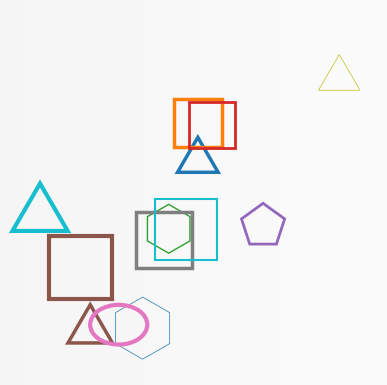[{"shape": "hexagon", "thickness": 0.5, "radius": 0.4, "center": [0.368, 0.148]}, {"shape": "triangle", "thickness": 2.5, "radius": 0.3, "center": [0.511, 0.583]}, {"shape": "square", "thickness": 2.5, "radius": 0.31, "center": [0.511, 0.68]}, {"shape": "hexagon", "thickness": 1, "radius": 0.32, "center": [0.435, 0.406]}, {"shape": "square", "thickness": 2, "radius": 0.3, "center": [0.546, 0.676]}, {"shape": "pentagon", "thickness": 2, "radius": 0.29, "center": [0.679, 0.413]}, {"shape": "triangle", "thickness": 2.5, "radius": 0.33, "center": [0.233, 0.142]}, {"shape": "square", "thickness": 3, "radius": 0.41, "center": [0.209, 0.305]}, {"shape": "oval", "thickness": 3, "radius": 0.37, "center": [0.306, 0.157]}, {"shape": "square", "thickness": 2.5, "radius": 0.36, "center": [0.422, 0.377]}, {"shape": "triangle", "thickness": 0.5, "radius": 0.31, "center": [0.876, 0.797]}, {"shape": "triangle", "thickness": 3, "radius": 0.41, "center": [0.103, 0.441]}, {"shape": "square", "thickness": 1.5, "radius": 0.4, "center": [0.48, 0.404]}]